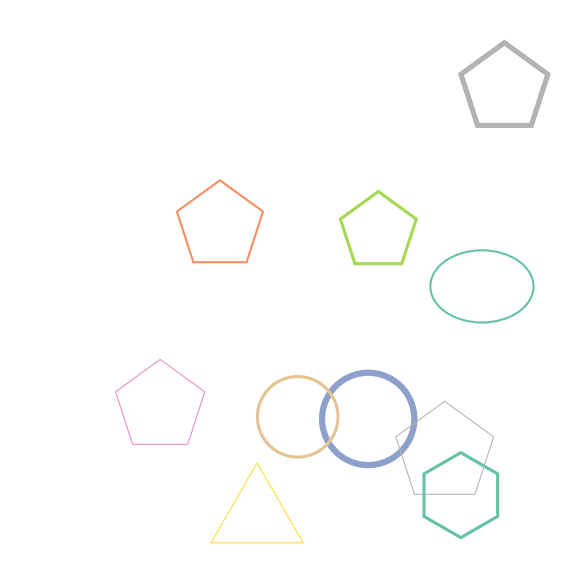[{"shape": "oval", "thickness": 1, "radius": 0.45, "center": [0.835, 0.503]}, {"shape": "hexagon", "thickness": 1.5, "radius": 0.37, "center": [0.798, 0.142]}, {"shape": "pentagon", "thickness": 1, "radius": 0.39, "center": [0.381, 0.609]}, {"shape": "circle", "thickness": 3, "radius": 0.4, "center": [0.638, 0.274]}, {"shape": "pentagon", "thickness": 0.5, "radius": 0.41, "center": [0.277, 0.296]}, {"shape": "pentagon", "thickness": 1.5, "radius": 0.35, "center": [0.655, 0.598]}, {"shape": "triangle", "thickness": 0.5, "radius": 0.46, "center": [0.445, 0.105]}, {"shape": "circle", "thickness": 1.5, "radius": 0.35, "center": [0.516, 0.277]}, {"shape": "pentagon", "thickness": 0.5, "radius": 0.45, "center": [0.77, 0.215]}, {"shape": "pentagon", "thickness": 2.5, "radius": 0.4, "center": [0.873, 0.846]}]